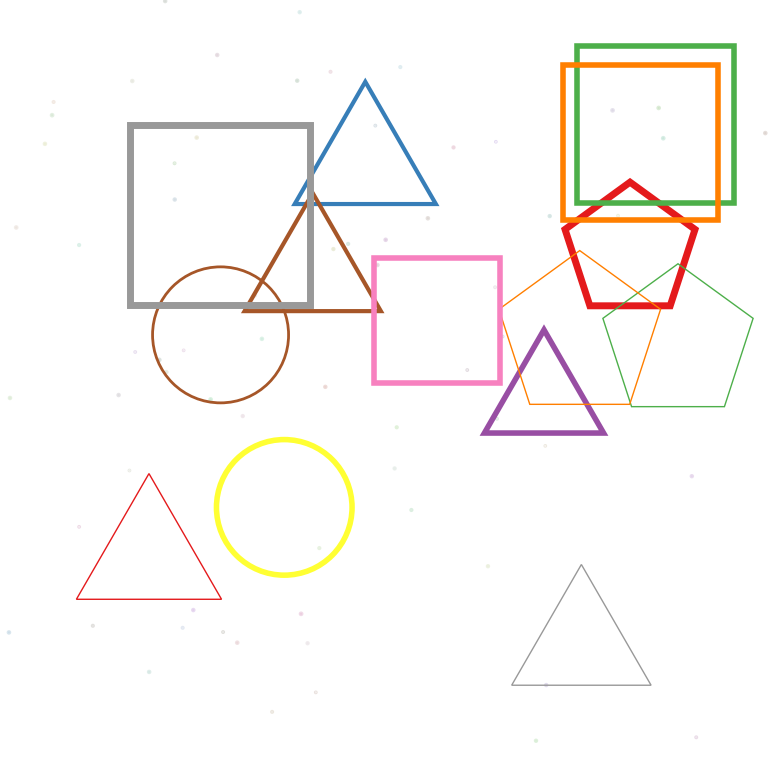[{"shape": "pentagon", "thickness": 2.5, "radius": 0.44, "center": [0.818, 0.675]}, {"shape": "triangle", "thickness": 0.5, "radius": 0.54, "center": [0.193, 0.276]}, {"shape": "triangle", "thickness": 1.5, "radius": 0.53, "center": [0.474, 0.788]}, {"shape": "pentagon", "thickness": 0.5, "radius": 0.51, "center": [0.881, 0.555]}, {"shape": "square", "thickness": 2, "radius": 0.51, "center": [0.851, 0.838]}, {"shape": "triangle", "thickness": 2, "radius": 0.45, "center": [0.706, 0.482]}, {"shape": "pentagon", "thickness": 0.5, "radius": 0.55, "center": [0.753, 0.564]}, {"shape": "square", "thickness": 2, "radius": 0.5, "center": [0.832, 0.815]}, {"shape": "circle", "thickness": 2, "radius": 0.44, "center": [0.369, 0.341]}, {"shape": "circle", "thickness": 1, "radius": 0.44, "center": [0.286, 0.565]}, {"shape": "triangle", "thickness": 1.5, "radius": 0.51, "center": [0.406, 0.647]}, {"shape": "square", "thickness": 2, "radius": 0.41, "center": [0.568, 0.584]}, {"shape": "triangle", "thickness": 0.5, "radius": 0.52, "center": [0.755, 0.162]}, {"shape": "square", "thickness": 2.5, "radius": 0.58, "center": [0.285, 0.721]}]